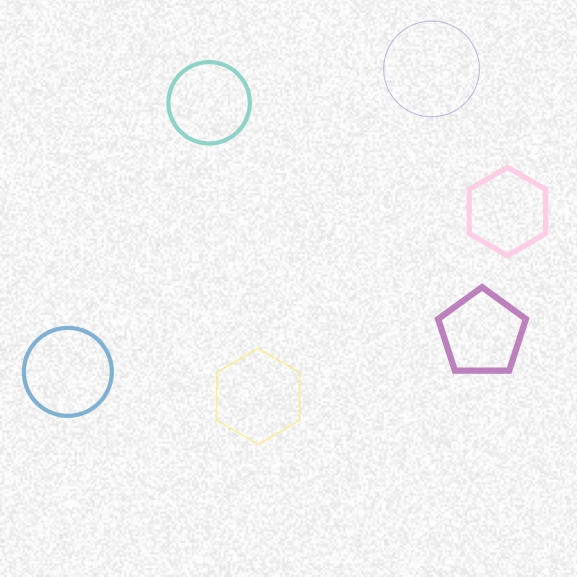[{"shape": "circle", "thickness": 2, "radius": 0.35, "center": [0.362, 0.821]}, {"shape": "circle", "thickness": 0.5, "radius": 0.41, "center": [0.747, 0.88]}, {"shape": "circle", "thickness": 2, "radius": 0.38, "center": [0.117, 0.355]}, {"shape": "hexagon", "thickness": 2.5, "radius": 0.38, "center": [0.879, 0.633]}, {"shape": "pentagon", "thickness": 3, "radius": 0.4, "center": [0.835, 0.422]}, {"shape": "hexagon", "thickness": 0.5, "radius": 0.41, "center": [0.447, 0.313]}]